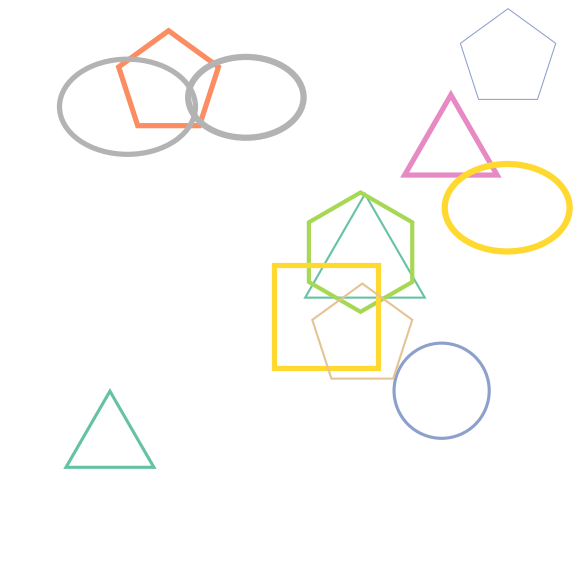[{"shape": "triangle", "thickness": 1, "radius": 0.6, "center": [0.632, 0.544]}, {"shape": "triangle", "thickness": 1.5, "radius": 0.44, "center": [0.19, 0.234]}, {"shape": "pentagon", "thickness": 2.5, "radius": 0.45, "center": [0.292, 0.855]}, {"shape": "circle", "thickness": 1.5, "radius": 0.41, "center": [0.765, 0.323]}, {"shape": "pentagon", "thickness": 0.5, "radius": 0.43, "center": [0.88, 0.897]}, {"shape": "triangle", "thickness": 2.5, "radius": 0.46, "center": [0.781, 0.742]}, {"shape": "hexagon", "thickness": 2, "radius": 0.52, "center": [0.624, 0.563]}, {"shape": "oval", "thickness": 3, "radius": 0.54, "center": [0.878, 0.639]}, {"shape": "square", "thickness": 2.5, "radius": 0.45, "center": [0.565, 0.451]}, {"shape": "pentagon", "thickness": 1, "radius": 0.46, "center": [0.627, 0.417]}, {"shape": "oval", "thickness": 3, "radius": 0.5, "center": [0.426, 0.831]}, {"shape": "oval", "thickness": 2.5, "radius": 0.59, "center": [0.221, 0.814]}]